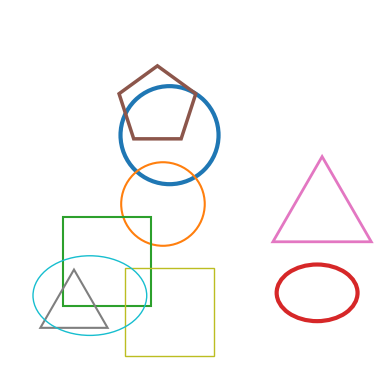[{"shape": "circle", "thickness": 3, "radius": 0.64, "center": [0.44, 0.649]}, {"shape": "circle", "thickness": 1.5, "radius": 0.54, "center": [0.423, 0.47]}, {"shape": "square", "thickness": 1.5, "radius": 0.57, "center": [0.277, 0.321]}, {"shape": "oval", "thickness": 3, "radius": 0.53, "center": [0.824, 0.239]}, {"shape": "pentagon", "thickness": 2.5, "radius": 0.52, "center": [0.409, 0.724]}, {"shape": "triangle", "thickness": 2, "radius": 0.74, "center": [0.837, 0.446]}, {"shape": "triangle", "thickness": 1.5, "radius": 0.5, "center": [0.192, 0.199]}, {"shape": "square", "thickness": 1, "radius": 0.57, "center": [0.44, 0.19]}, {"shape": "oval", "thickness": 1, "radius": 0.74, "center": [0.233, 0.232]}]